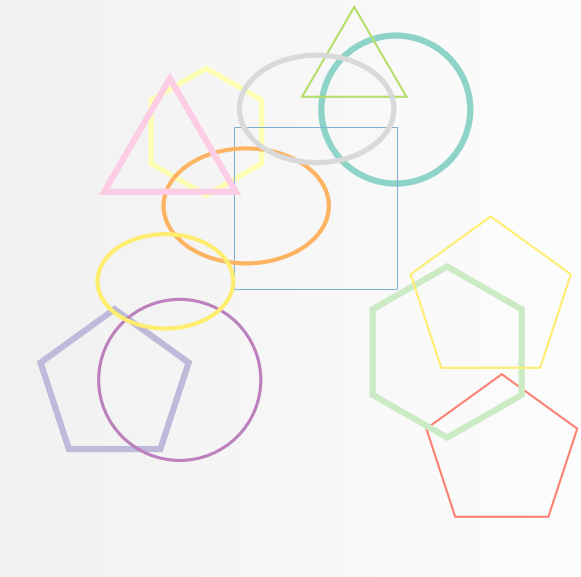[{"shape": "circle", "thickness": 3, "radius": 0.64, "center": [0.681, 0.809]}, {"shape": "hexagon", "thickness": 2.5, "radius": 0.55, "center": [0.355, 0.771]}, {"shape": "pentagon", "thickness": 3, "radius": 0.67, "center": [0.197, 0.33]}, {"shape": "pentagon", "thickness": 1, "radius": 0.68, "center": [0.863, 0.215]}, {"shape": "square", "thickness": 0.5, "radius": 0.7, "center": [0.542, 0.638]}, {"shape": "oval", "thickness": 2, "radius": 0.71, "center": [0.424, 0.643]}, {"shape": "triangle", "thickness": 1, "radius": 0.52, "center": [0.609, 0.883]}, {"shape": "triangle", "thickness": 3, "radius": 0.65, "center": [0.292, 0.732]}, {"shape": "oval", "thickness": 2.5, "radius": 0.66, "center": [0.545, 0.811]}, {"shape": "circle", "thickness": 1.5, "radius": 0.7, "center": [0.309, 0.341]}, {"shape": "hexagon", "thickness": 3, "radius": 0.74, "center": [0.769, 0.389]}, {"shape": "oval", "thickness": 2, "radius": 0.58, "center": [0.285, 0.512]}, {"shape": "pentagon", "thickness": 1, "radius": 0.72, "center": [0.844, 0.479]}]